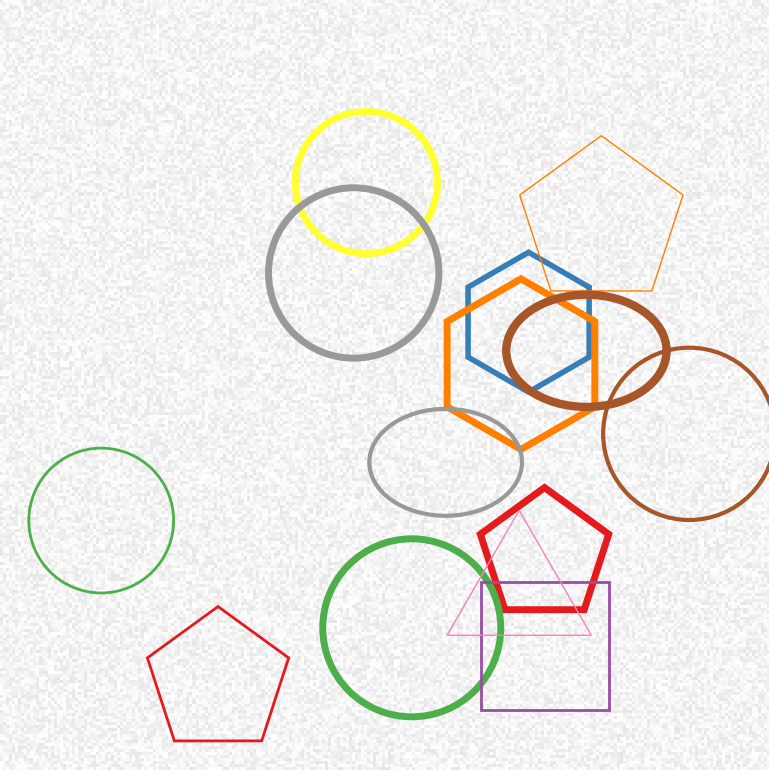[{"shape": "pentagon", "thickness": 2.5, "radius": 0.44, "center": [0.707, 0.279]}, {"shape": "pentagon", "thickness": 1, "radius": 0.48, "center": [0.283, 0.116]}, {"shape": "hexagon", "thickness": 2, "radius": 0.45, "center": [0.687, 0.582]}, {"shape": "circle", "thickness": 1, "radius": 0.47, "center": [0.131, 0.324]}, {"shape": "circle", "thickness": 2.5, "radius": 0.58, "center": [0.535, 0.185]}, {"shape": "square", "thickness": 1, "radius": 0.42, "center": [0.708, 0.161]}, {"shape": "hexagon", "thickness": 2.5, "radius": 0.55, "center": [0.677, 0.527]}, {"shape": "pentagon", "thickness": 0.5, "radius": 0.56, "center": [0.781, 0.712]}, {"shape": "circle", "thickness": 2.5, "radius": 0.46, "center": [0.476, 0.763]}, {"shape": "oval", "thickness": 3, "radius": 0.52, "center": [0.762, 0.544]}, {"shape": "circle", "thickness": 1.5, "radius": 0.56, "center": [0.895, 0.437]}, {"shape": "triangle", "thickness": 0.5, "radius": 0.54, "center": [0.674, 0.229]}, {"shape": "oval", "thickness": 1.5, "radius": 0.5, "center": [0.579, 0.4]}, {"shape": "circle", "thickness": 2.5, "radius": 0.55, "center": [0.459, 0.645]}]